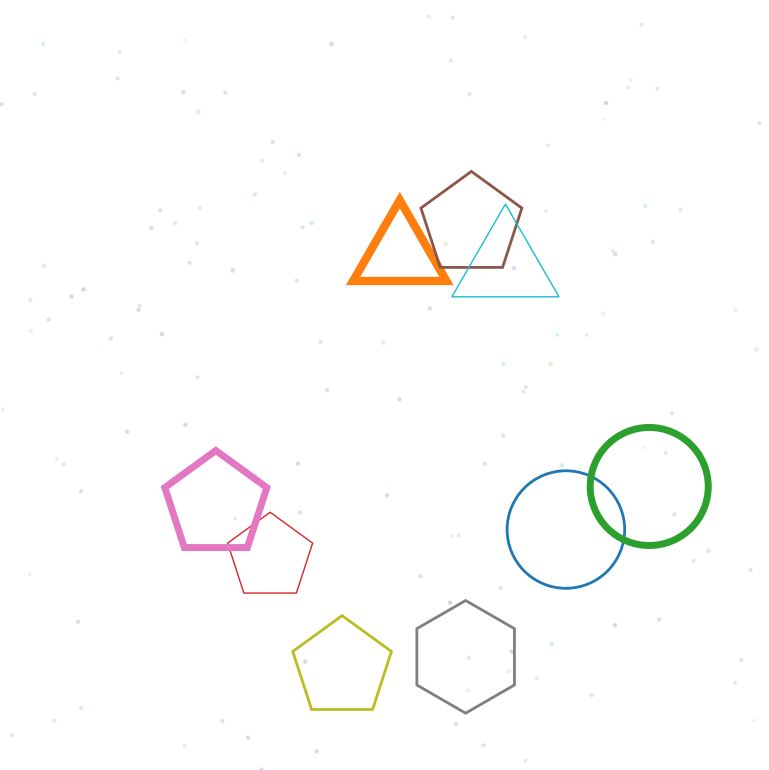[{"shape": "circle", "thickness": 1, "radius": 0.38, "center": [0.735, 0.312]}, {"shape": "triangle", "thickness": 3, "radius": 0.35, "center": [0.519, 0.67]}, {"shape": "circle", "thickness": 2.5, "radius": 0.38, "center": [0.843, 0.368]}, {"shape": "pentagon", "thickness": 0.5, "radius": 0.29, "center": [0.351, 0.277]}, {"shape": "pentagon", "thickness": 1, "radius": 0.34, "center": [0.612, 0.708]}, {"shape": "pentagon", "thickness": 2.5, "radius": 0.35, "center": [0.28, 0.345]}, {"shape": "hexagon", "thickness": 1, "radius": 0.37, "center": [0.605, 0.147]}, {"shape": "pentagon", "thickness": 1, "radius": 0.34, "center": [0.444, 0.133]}, {"shape": "triangle", "thickness": 0.5, "radius": 0.4, "center": [0.656, 0.655]}]